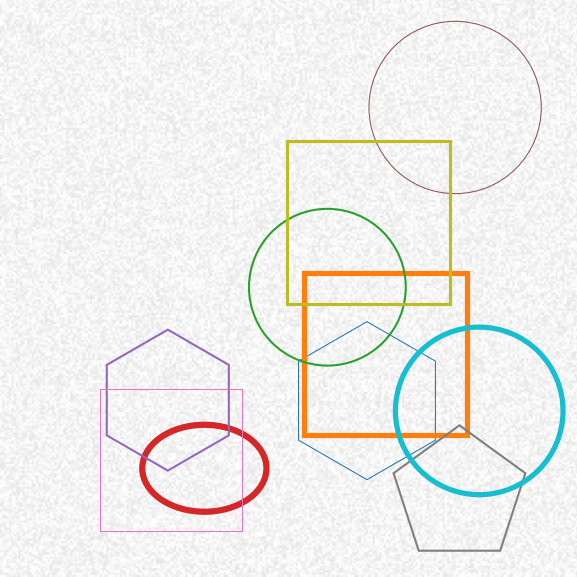[{"shape": "hexagon", "thickness": 0.5, "radius": 0.68, "center": [0.635, 0.305]}, {"shape": "square", "thickness": 2.5, "radius": 0.7, "center": [0.668, 0.385]}, {"shape": "circle", "thickness": 1, "radius": 0.68, "center": [0.567, 0.502]}, {"shape": "oval", "thickness": 3, "radius": 0.54, "center": [0.354, 0.188]}, {"shape": "hexagon", "thickness": 1, "radius": 0.61, "center": [0.291, 0.306]}, {"shape": "circle", "thickness": 0.5, "radius": 0.75, "center": [0.788, 0.813]}, {"shape": "square", "thickness": 0.5, "radius": 0.61, "center": [0.296, 0.202]}, {"shape": "pentagon", "thickness": 1, "radius": 0.6, "center": [0.796, 0.143]}, {"shape": "square", "thickness": 1.5, "radius": 0.71, "center": [0.638, 0.614]}, {"shape": "circle", "thickness": 2.5, "radius": 0.73, "center": [0.83, 0.288]}]